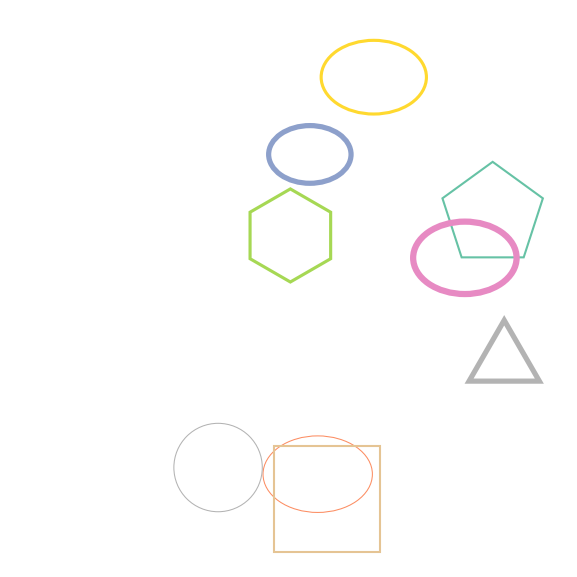[{"shape": "pentagon", "thickness": 1, "radius": 0.46, "center": [0.853, 0.627]}, {"shape": "oval", "thickness": 0.5, "radius": 0.47, "center": [0.55, 0.178]}, {"shape": "oval", "thickness": 2.5, "radius": 0.36, "center": [0.537, 0.732]}, {"shape": "oval", "thickness": 3, "radius": 0.45, "center": [0.805, 0.553]}, {"shape": "hexagon", "thickness": 1.5, "radius": 0.4, "center": [0.503, 0.591]}, {"shape": "oval", "thickness": 1.5, "radius": 0.46, "center": [0.647, 0.865]}, {"shape": "square", "thickness": 1, "radius": 0.46, "center": [0.566, 0.135]}, {"shape": "triangle", "thickness": 2.5, "radius": 0.35, "center": [0.873, 0.374]}, {"shape": "circle", "thickness": 0.5, "radius": 0.38, "center": [0.378, 0.19]}]